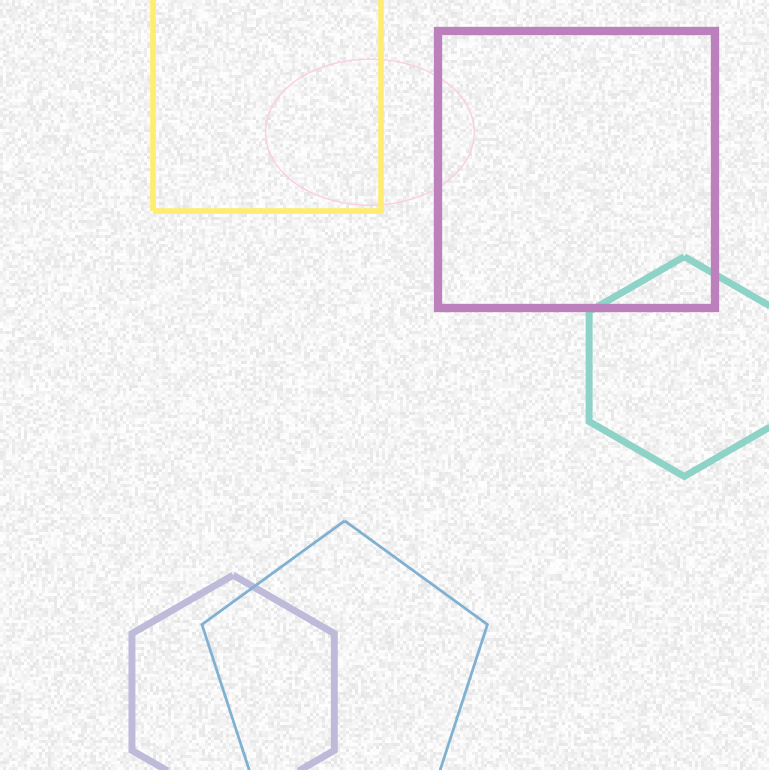[{"shape": "hexagon", "thickness": 2.5, "radius": 0.71, "center": [0.889, 0.524]}, {"shape": "hexagon", "thickness": 2.5, "radius": 0.76, "center": [0.303, 0.101]}, {"shape": "pentagon", "thickness": 1, "radius": 0.97, "center": [0.448, 0.129]}, {"shape": "oval", "thickness": 0.5, "radius": 0.68, "center": [0.48, 0.828]}, {"shape": "square", "thickness": 3, "radius": 0.9, "center": [0.749, 0.78]}, {"shape": "square", "thickness": 2, "radius": 0.74, "center": [0.346, 0.874]}]